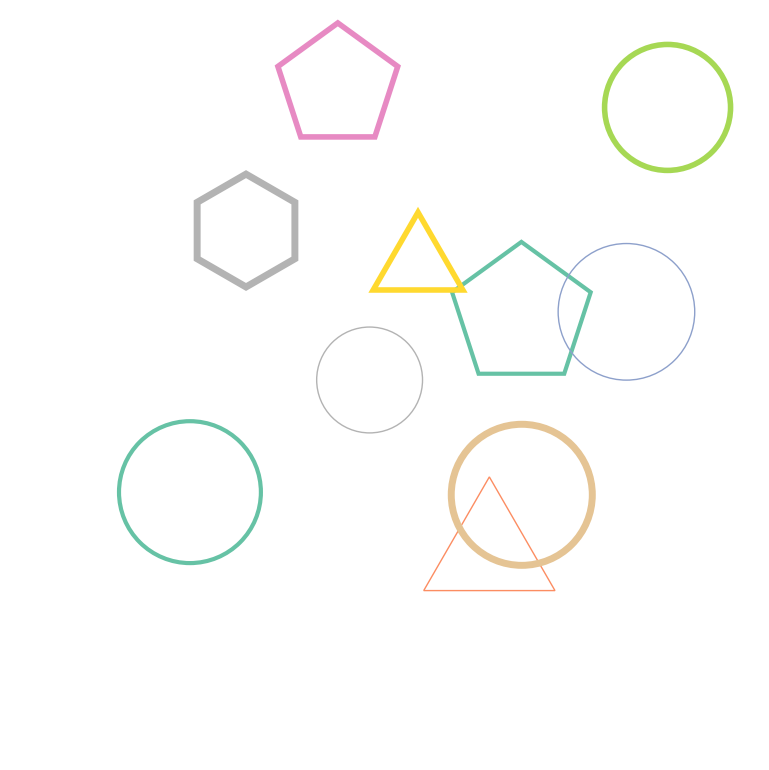[{"shape": "circle", "thickness": 1.5, "radius": 0.46, "center": [0.247, 0.361]}, {"shape": "pentagon", "thickness": 1.5, "radius": 0.47, "center": [0.677, 0.591]}, {"shape": "triangle", "thickness": 0.5, "radius": 0.49, "center": [0.636, 0.282]}, {"shape": "circle", "thickness": 0.5, "radius": 0.44, "center": [0.814, 0.595]}, {"shape": "pentagon", "thickness": 2, "radius": 0.41, "center": [0.439, 0.888]}, {"shape": "circle", "thickness": 2, "radius": 0.41, "center": [0.867, 0.86]}, {"shape": "triangle", "thickness": 2, "radius": 0.34, "center": [0.543, 0.657]}, {"shape": "circle", "thickness": 2.5, "radius": 0.46, "center": [0.678, 0.357]}, {"shape": "hexagon", "thickness": 2.5, "radius": 0.37, "center": [0.32, 0.701]}, {"shape": "circle", "thickness": 0.5, "radius": 0.34, "center": [0.48, 0.507]}]